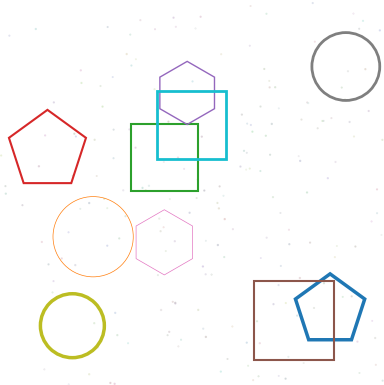[{"shape": "pentagon", "thickness": 2.5, "radius": 0.47, "center": [0.857, 0.194]}, {"shape": "circle", "thickness": 0.5, "radius": 0.52, "center": [0.242, 0.385]}, {"shape": "square", "thickness": 1.5, "radius": 0.44, "center": [0.427, 0.591]}, {"shape": "pentagon", "thickness": 1.5, "radius": 0.53, "center": [0.123, 0.609]}, {"shape": "hexagon", "thickness": 1, "radius": 0.41, "center": [0.486, 0.759]}, {"shape": "square", "thickness": 1.5, "radius": 0.52, "center": [0.764, 0.168]}, {"shape": "hexagon", "thickness": 0.5, "radius": 0.42, "center": [0.427, 0.371]}, {"shape": "circle", "thickness": 2, "radius": 0.44, "center": [0.898, 0.827]}, {"shape": "circle", "thickness": 2.5, "radius": 0.42, "center": [0.188, 0.154]}, {"shape": "square", "thickness": 2, "radius": 0.45, "center": [0.497, 0.675]}]